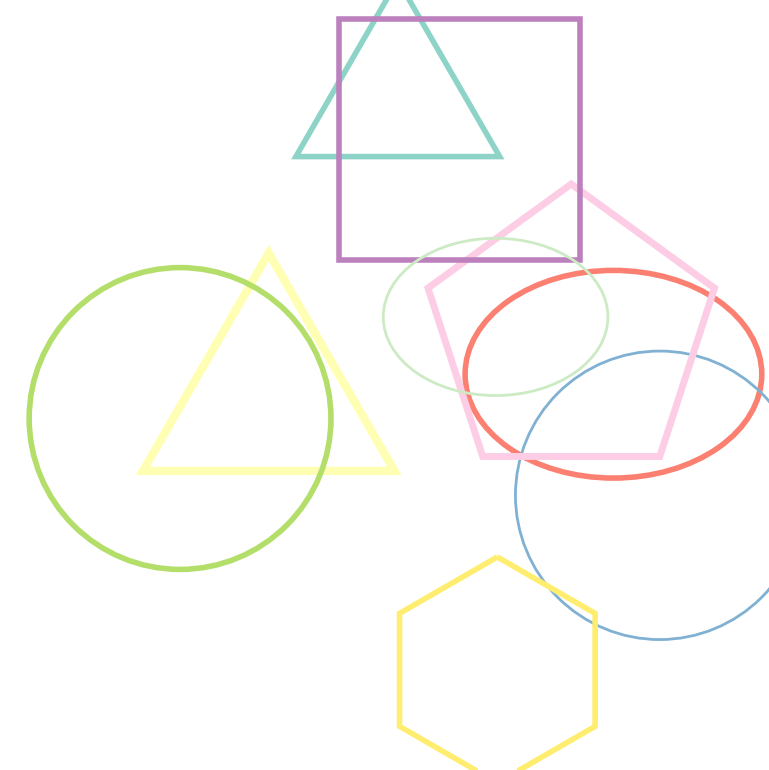[{"shape": "triangle", "thickness": 2, "radius": 0.76, "center": [0.517, 0.873]}, {"shape": "triangle", "thickness": 3, "radius": 0.94, "center": [0.349, 0.483]}, {"shape": "oval", "thickness": 2, "radius": 0.96, "center": [0.797, 0.514]}, {"shape": "circle", "thickness": 1, "radius": 0.94, "center": [0.857, 0.357]}, {"shape": "circle", "thickness": 2, "radius": 0.98, "center": [0.234, 0.456]}, {"shape": "pentagon", "thickness": 2.5, "radius": 0.98, "center": [0.742, 0.565]}, {"shape": "square", "thickness": 2, "radius": 0.78, "center": [0.597, 0.819]}, {"shape": "oval", "thickness": 1, "radius": 0.73, "center": [0.644, 0.588]}, {"shape": "hexagon", "thickness": 2, "radius": 0.73, "center": [0.646, 0.13]}]